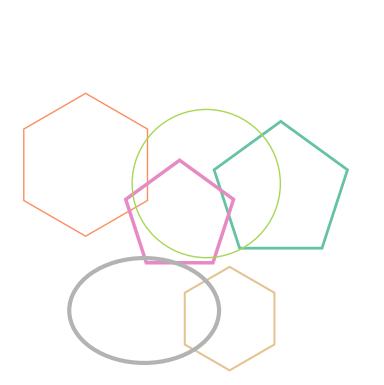[{"shape": "pentagon", "thickness": 2, "radius": 0.91, "center": [0.729, 0.503]}, {"shape": "hexagon", "thickness": 1, "radius": 0.93, "center": [0.222, 0.572]}, {"shape": "pentagon", "thickness": 2.5, "radius": 0.74, "center": [0.467, 0.437]}, {"shape": "circle", "thickness": 1, "radius": 0.96, "center": [0.536, 0.523]}, {"shape": "hexagon", "thickness": 1.5, "radius": 0.67, "center": [0.596, 0.172]}, {"shape": "oval", "thickness": 3, "radius": 0.97, "center": [0.374, 0.193]}]